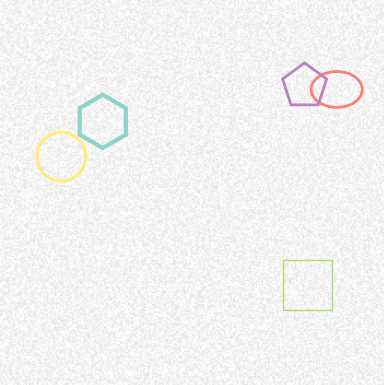[{"shape": "hexagon", "thickness": 3, "radius": 0.35, "center": [0.267, 0.685]}, {"shape": "oval", "thickness": 2, "radius": 0.33, "center": [0.875, 0.768]}, {"shape": "square", "thickness": 1, "radius": 0.32, "center": [0.798, 0.26]}, {"shape": "pentagon", "thickness": 2, "radius": 0.3, "center": [0.791, 0.776]}, {"shape": "circle", "thickness": 2, "radius": 0.32, "center": [0.159, 0.593]}]